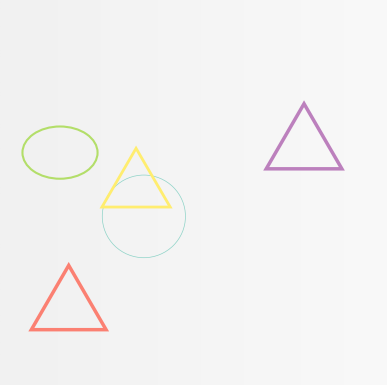[{"shape": "circle", "thickness": 0.5, "radius": 0.54, "center": [0.371, 0.438]}, {"shape": "triangle", "thickness": 2.5, "radius": 0.56, "center": [0.177, 0.199]}, {"shape": "oval", "thickness": 1.5, "radius": 0.48, "center": [0.155, 0.604]}, {"shape": "triangle", "thickness": 2.5, "radius": 0.56, "center": [0.785, 0.618]}, {"shape": "triangle", "thickness": 2, "radius": 0.51, "center": [0.351, 0.513]}]